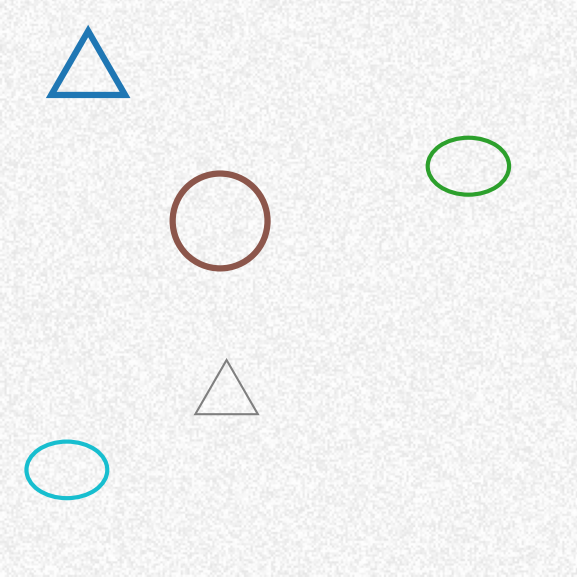[{"shape": "triangle", "thickness": 3, "radius": 0.37, "center": [0.153, 0.872]}, {"shape": "oval", "thickness": 2, "radius": 0.35, "center": [0.811, 0.711]}, {"shape": "circle", "thickness": 3, "radius": 0.41, "center": [0.381, 0.617]}, {"shape": "triangle", "thickness": 1, "radius": 0.31, "center": [0.392, 0.313]}, {"shape": "oval", "thickness": 2, "radius": 0.35, "center": [0.116, 0.185]}]